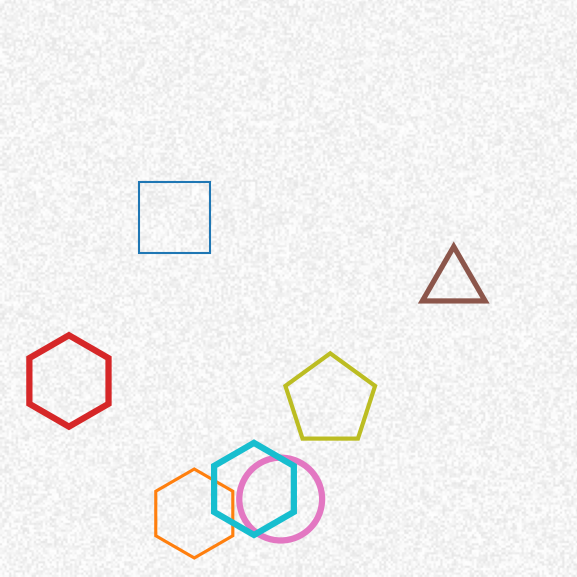[{"shape": "square", "thickness": 1, "radius": 0.31, "center": [0.302, 0.623]}, {"shape": "hexagon", "thickness": 1.5, "radius": 0.39, "center": [0.336, 0.11]}, {"shape": "hexagon", "thickness": 3, "radius": 0.4, "center": [0.119, 0.339]}, {"shape": "triangle", "thickness": 2.5, "radius": 0.31, "center": [0.786, 0.509]}, {"shape": "circle", "thickness": 3, "radius": 0.36, "center": [0.486, 0.135]}, {"shape": "pentagon", "thickness": 2, "radius": 0.41, "center": [0.572, 0.306]}, {"shape": "hexagon", "thickness": 3, "radius": 0.4, "center": [0.44, 0.153]}]